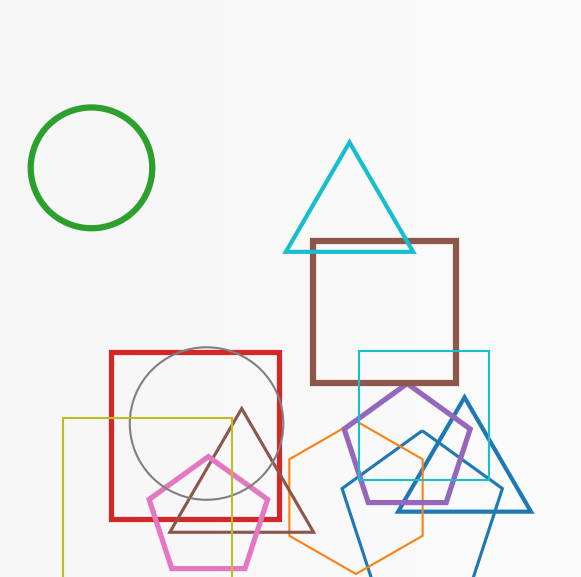[{"shape": "pentagon", "thickness": 1.5, "radius": 0.73, "center": [0.726, 0.108]}, {"shape": "triangle", "thickness": 2, "radius": 0.66, "center": [0.799, 0.179]}, {"shape": "hexagon", "thickness": 1, "radius": 0.66, "center": [0.612, 0.138]}, {"shape": "circle", "thickness": 3, "radius": 0.52, "center": [0.157, 0.708]}, {"shape": "square", "thickness": 2.5, "radius": 0.72, "center": [0.336, 0.244]}, {"shape": "pentagon", "thickness": 2.5, "radius": 0.57, "center": [0.701, 0.221]}, {"shape": "square", "thickness": 3, "radius": 0.62, "center": [0.661, 0.459]}, {"shape": "triangle", "thickness": 1.5, "radius": 0.71, "center": [0.416, 0.149]}, {"shape": "pentagon", "thickness": 2.5, "radius": 0.54, "center": [0.358, 0.101]}, {"shape": "circle", "thickness": 1, "radius": 0.66, "center": [0.355, 0.266]}, {"shape": "square", "thickness": 1, "radius": 0.73, "center": [0.254, 0.13]}, {"shape": "square", "thickness": 1, "radius": 0.56, "center": [0.729, 0.279]}, {"shape": "triangle", "thickness": 2, "radius": 0.63, "center": [0.601, 0.626]}]